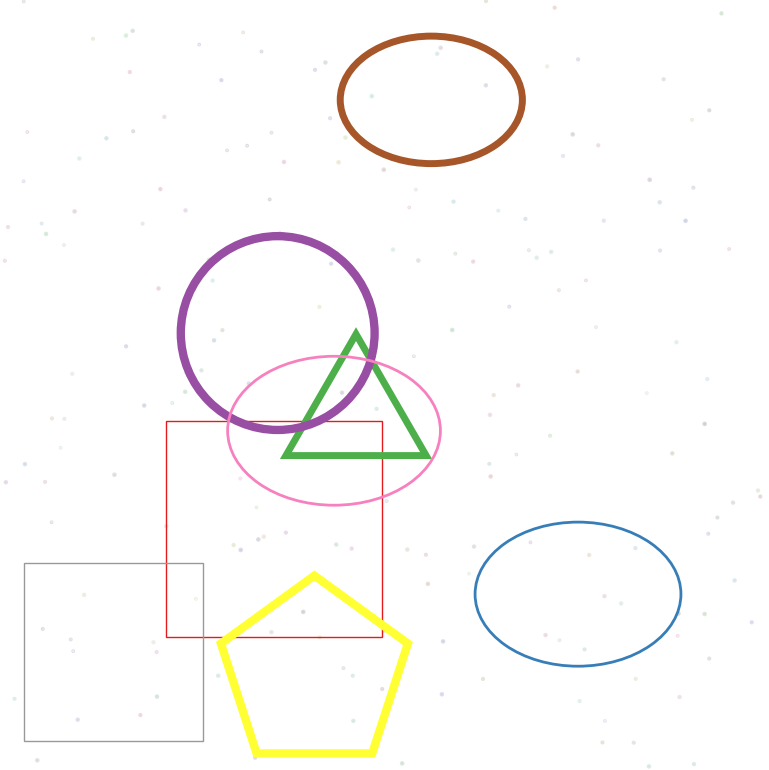[{"shape": "square", "thickness": 0.5, "radius": 0.7, "center": [0.355, 0.313]}, {"shape": "oval", "thickness": 1, "radius": 0.67, "center": [0.751, 0.228]}, {"shape": "triangle", "thickness": 2.5, "radius": 0.53, "center": [0.462, 0.461]}, {"shape": "circle", "thickness": 3, "radius": 0.63, "center": [0.361, 0.567]}, {"shape": "pentagon", "thickness": 3, "radius": 0.64, "center": [0.408, 0.125]}, {"shape": "oval", "thickness": 2.5, "radius": 0.59, "center": [0.56, 0.87]}, {"shape": "oval", "thickness": 1, "radius": 0.69, "center": [0.434, 0.441]}, {"shape": "square", "thickness": 0.5, "radius": 0.58, "center": [0.147, 0.153]}]